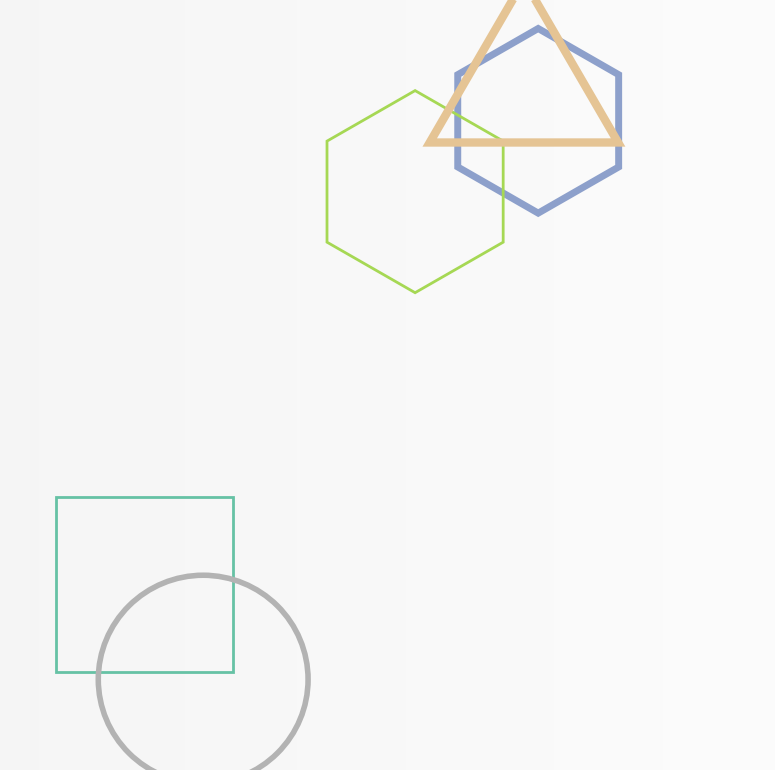[{"shape": "square", "thickness": 1, "radius": 0.57, "center": [0.187, 0.241]}, {"shape": "hexagon", "thickness": 2.5, "radius": 0.6, "center": [0.694, 0.843]}, {"shape": "hexagon", "thickness": 1, "radius": 0.66, "center": [0.536, 0.751]}, {"shape": "triangle", "thickness": 3, "radius": 0.7, "center": [0.676, 0.885]}, {"shape": "circle", "thickness": 2, "radius": 0.68, "center": [0.262, 0.118]}]